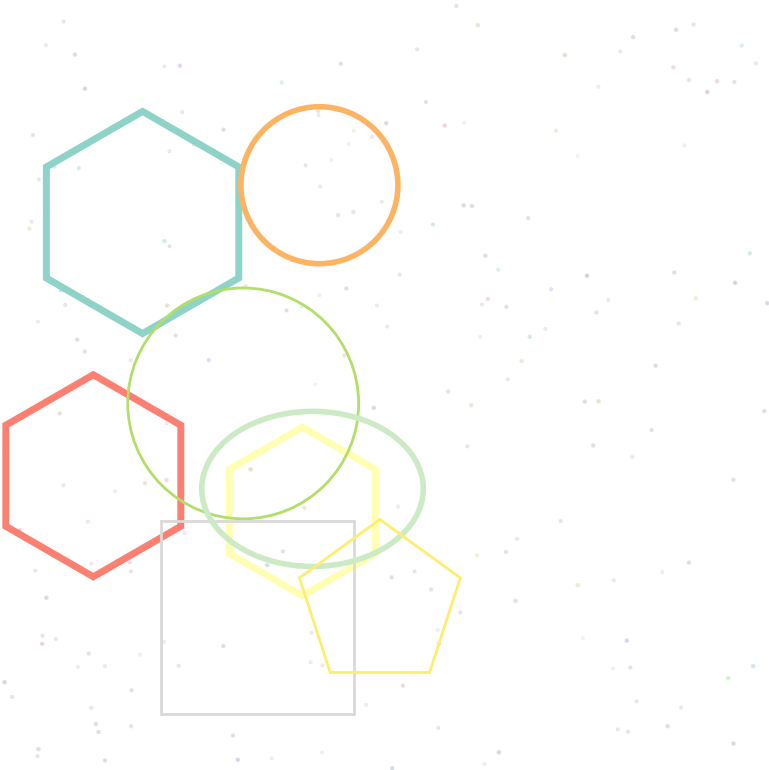[{"shape": "hexagon", "thickness": 2.5, "radius": 0.72, "center": [0.185, 0.711]}, {"shape": "hexagon", "thickness": 2.5, "radius": 0.55, "center": [0.393, 0.336]}, {"shape": "hexagon", "thickness": 2.5, "radius": 0.66, "center": [0.121, 0.382]}, {"shape": "circle", "thickness": 2, "radius": 0.51, "center": [0.415, 0.76]}, {"shape": "circle", "thickness": 1, "radius": 0.75, "center": [0.316, 0.476]}, {"shape": "square", "thickness": 1, "radius": 0.62, "center": [0.334, 0.198]}, {"shape": "oval", "thickness": 2, "radius": 0.72, "center": [0.406, 0.365]}, {"shape": "pentagon", "thickness": 1, "radius": 0.55, "center": [0.493, 0.216]}]